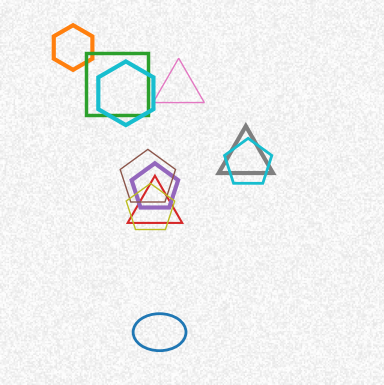[{"shape": "oval", "thickness": 2, "radius": 0.34, "center": [0.414, 0.137]}, {"shape": "hexagon", "thickness": 3, "radius": 0.29, "center": [0.19, 0.877]}, {"shape": "square", "thickness": 2.5, "radius": 0.4, "center": [0.305, 0.782]}, {"shape": "triangle", "thickness": 1.5, "radius": 0.41, "center": [0.402, 0.462]}, {"shape": "pentagon", "thickness": 3, "radius": 0.32, "center": [0.402, 0.512]}, {"shape": "pentagon", "thickness": 1, "radius": 0.38, "center": [0.384, 0.536]}, {"shape": "triangle", "thickness": 1, "radius": 0.38, "center": [0.464, 0.772]}, {"shape": "triangle", "thickness": 3, "radius": 0.41, "center": [0.639, 0.591]}, {"shape": "pentagon", "thickness": 1, "radius": 0.33, "center": [0.391, 0.457]}, {"shape": "pentagon", "thickness": 2, "radius": 0.32, "center": [0.645, 0.576]}, {"shape": "hexagon", "thickness": 3, "radius": 0.41, "center": [0.327, 0.758]}]